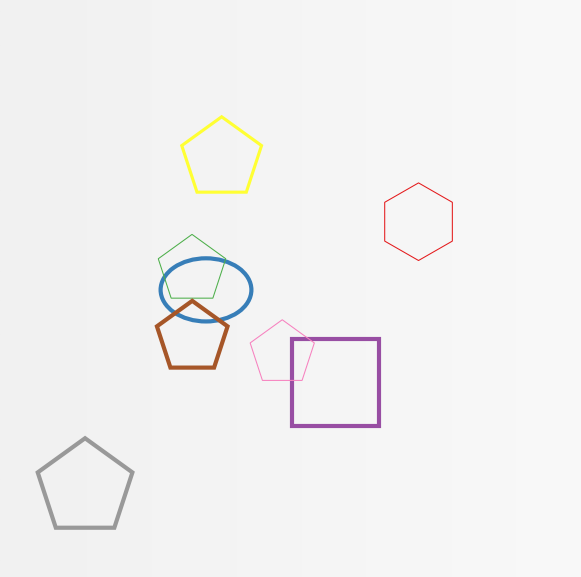[{"shape": "hexagon", "thickness": 0.5, "radius": 0.34, "center": [0.72, 0.615]}, {"shape": "oval", "thickness": 2, "radius": 0.39, "center": [0.354, 0.497]}, {"shape": "pentagon", "thickness": 0.5, "radius": 0.31, "center": [0.33, 0.532]}, {"shape": "square", "thickness": 2, "radius": 0.38, "center": [0.577, 0.336]}, {"shape": "pentagon", "thickness": 1.5, "radius": 0.36, "center": [0.381, 0.725]}, {"shape": "pentagon", "thickness": 2, "radius": 0.32, "center": [0.331, 0.414]}, {"shape": "pentagon", "thickness": 0.5, "radius": 0.29, "center": [0.486, 0.387]}, {"shape": "pentagon", "thickness": 2, "radius": 0.43, "center": [0.146, 0.155]}]